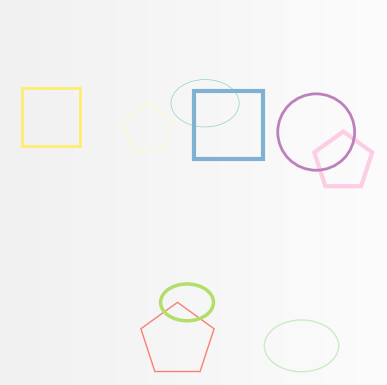[{"shape": "oval", "thickness": 0.5, "radius": 0.44, "center": [0.529, 0.732]}, {"shape": "pentagon", "thickness": 0.5, "radius": 0.34, "center": [0.382, 0.665]}, {"shape": "pentagon", "thickness": 1, "radius": 0.5, "center": [0.458, 0.115]}, {"shape": "square", "thickness": 3, "radius": 0.44, "center": [0.589, 0.675]}, {"shape": "oval", "thickness": 2.5, "radius": 0.34, "center": [0.483, 0.215]}, {"shape": "pentagon", "thickness": 3, "radius": 0.39, "center": [0.886, 0.58]}, {"shape": "circle", "thickness": 2, "radius": 0.5, "center": [0.816, 0.657]}, {"shape": "oval", "thickness": 1, "radius": 0.48, "center": [0.778, 0.102]}, {"shape": "square", "thickness": 2, "radius": 0.38, "center": [0.131, 0.696]}]